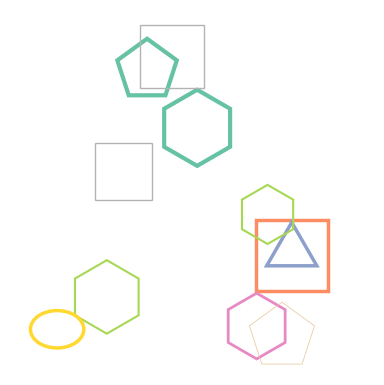[{"shape": "hexagon", "thickness": 3, "radius": 0.49, "center": [0.512, 0.668]}, {"shape": "pentagon", "thickness": 3, "radius": 0.41, "center": [0.382, 0.818]}, {"shape": "square", "thickness": 2.5, "radius": 0.47, "center": [0.758, 0.336]}, {"shape": "triangle", "thickness": 2.5, "radius": 0.38, "center": [0.758, 0.347]}, {"shape": "hexagon", "thickness": 2, "radius": 0.43, "center": [0.667, 0.153]}, {"shape": "hexagon", "thickness": 1.5, "radius": 0.48, "center": [0.277, 0.229]}, {"shape": "hexagon", "thickness": 1.5, "radius": 0.38, "center": [0.695, 0.443]}, {"shape": "oval", "thickness": 2.5, "radius": 0.35, "center": [0.148, 0.145]}, {"shape": "pentagon", "thickness": 0.5, "radius": 0.44, "center": [0.732, 0.126]}, {"shape": "square", "thickness": 1, "radius": 0.41, "center": [0.447, 0.853]}, {"shape": "square", "thickness": 1, "radius": 0.37, "center": [0.322, 0.554]}]